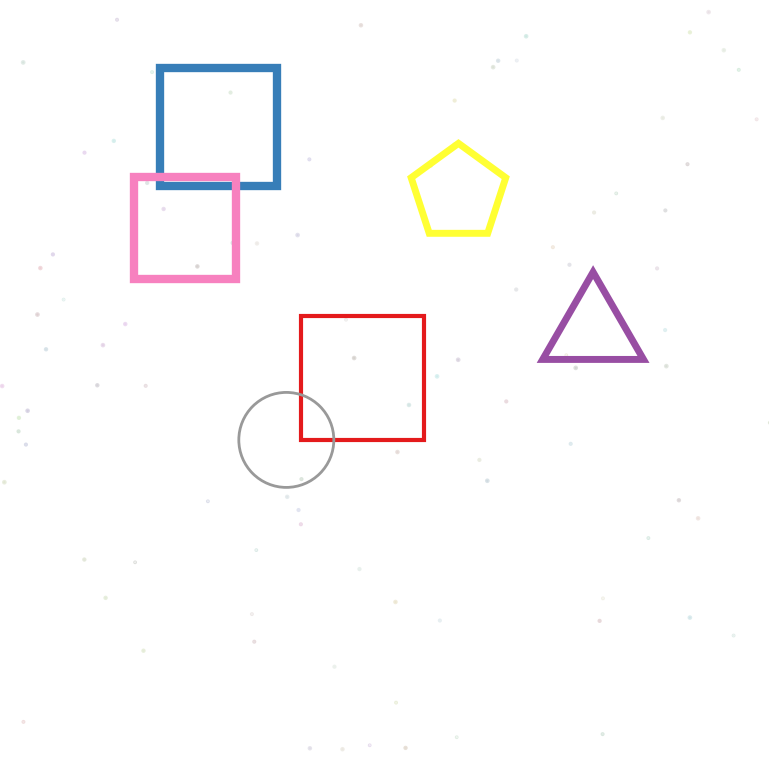[{"shape": "square", "thickness": 1.5, "radius": 0.4, "center": [0.471, 0.509]}, {"shape": "square", "thickness": 3, "radius": 0.38, "center": [0.284, 0.835]}, {"shape": "triangle", "thickness": 2.5, "radius": 0.38, "center": [0.77, 0.571]}, {"shape": "pentagon", "thickness": 2.5, "radius": 0.32, "center": [0.595, 0.749]}, {"shape": "square", "thickness": 3, "radius": 0.33, "center": [0.24, 0.704]}, {"shape": "circle", "thickness": 1, "radius": 0.31, "center": [0.372, 0.429]}]